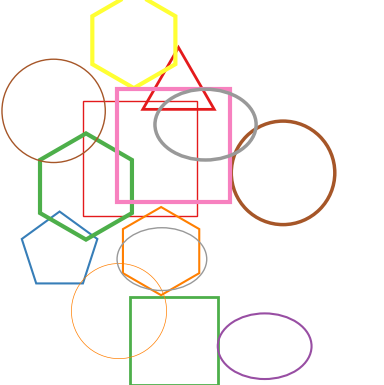[{"shape": "square", "thickness": 1, "radius": 0.74, "center": [0.364, 0.589]}, {"shape": "triangle", "thickness": 2, "radius": 0.54, "center": [0.464, 0.77]}, {"shape": "pentagon", "thickness": 1.5, "radius": 0.52, "center": [0.155, 0.347]}, {"shape": "hexagon", "thickness": 3, "radius": 0.69, "center": [0.223, 0.516]}, {"shape": "square", "thickness": 2, "radius": 0.57, "center": [0.451, 0.114]}, {"shape": "oval", "thickness": 1.5, "radius": 0.61, "center": [0.687, 0.101]}, {"shape": "hexagon", "thickness": 1.5, "radius": 0.57, "center": [0.418, 0.348]}, {"shape": "circle", "thickness": 0.5, "radius": 0.62, "center": [0.309, 0.192]}, {"shape": "hexagon", "thickness": 3, "radius": 0.62, "center": [0.348, 0.896]}, {"shape": "circle", "thickness": 1, "radius": 0.67, "center": [0.139, 0.712]}, {"shape": "circle", "thickness": 2.5, "radius": 0.67, "center": [0.735, 0.551]}, {"shape": "square", "thickness": 3, "radius": 0.73, "center": [0.451, 0.623]}, {"shape": "oval", "thickness": 1, "radius": 0.58, "center": [0.421, 0.327]}, {"shape": "oval", "thickness": 2.5, "radius": 0.66, "center": [0.534, 0.676]}]